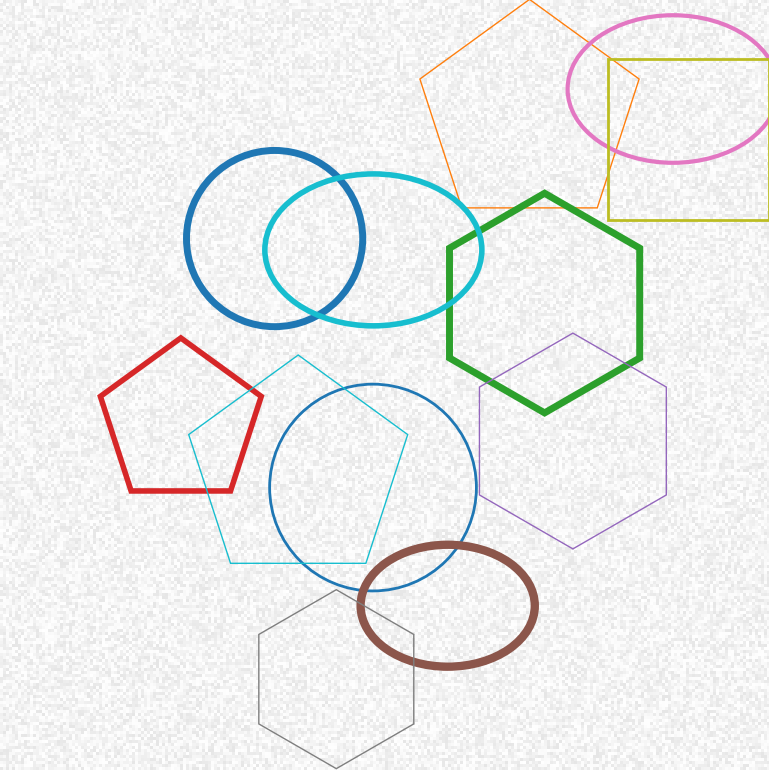[{"shape": "circle", "thickness": 1, "radius": 0.67, "center": [0.484, 0.367]}, {"shape": "circle", "thickness": 2.5, "radius": 0.57, "center": [0.357, 0.69]}, {"shape": "pentagon", "thickness": 0.5, "radius": 0.75, "center": [0.688, 0.851]}, {"shape": "hexagon", "thickness": 2.5, "radius": 0.71, "center": [0.707, 0.606]}, {"shape": "pentagon", "thickness": 2, "radius": 0.55, "center": [0.235, 0.451]}, {"shape": "hexagon", "thickness": 0.5, "radius": 0.7, "center": [0.744, 0.427]}, {"shape": "oval", "thickness": 3, "radius": 0.57, "center": [0.581, 0.213]}, {"shape": "oval", "thickness": 1.5, "radius": 0.68, "center": [0.874, 0.884]}, {"shape": "hexagon", "thickness": 0.5, "radius": 0.58, "center": [0.437, 0.118]}, {"shape": "square", "thickness": 1, "radius": 0.52, "center": [0.894, 0.819]}, {"shape": "oval", "thickness": 2, "radius": 0.7, "center": [0.485, 0.675]}, {"shape": "pentagon", "thickness": 0.5, "radius": 0.75, "center": [0.387, 0.389]}]